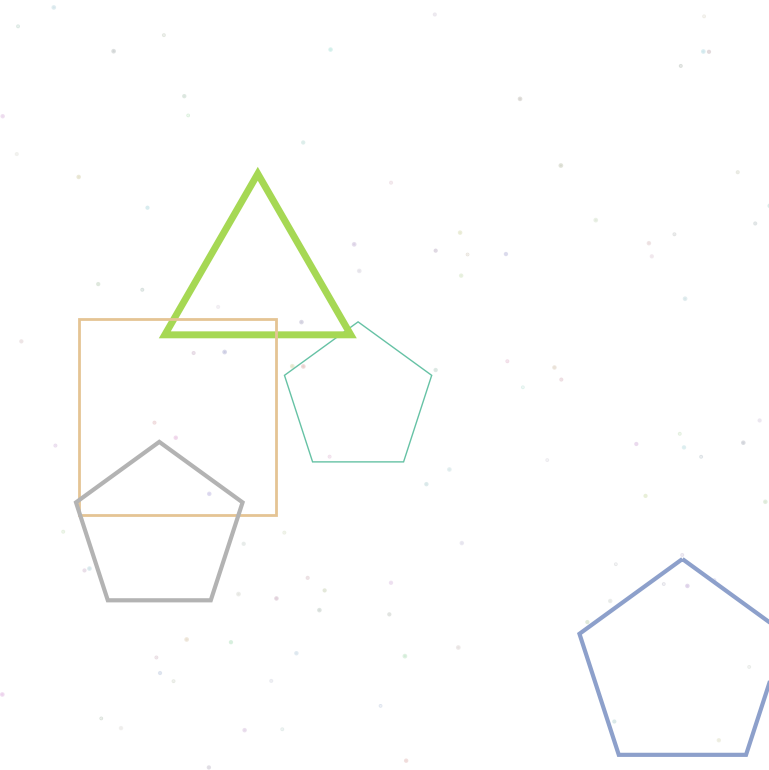[{"shape": "pentagon", "thickness": 0.5, "radius": 0.5, "center": [0.465, 0.481]}, {"shape": "pentagon", "thickness": 1.5, "radius": 0.7, "center": [0.886, 0.133]}, {"shape": "triangle", "thickness": 2.5, "radius": 0.7, "center": [0.335, 0.635]}, {"shape": "square", "thickness": 1, "radius": 0.64, "center": [0.231, 0.458]}, {"shape": "pentagon", "thickness": 1.5, "radius": 0.57, "center": [0.207, 0.312]}]